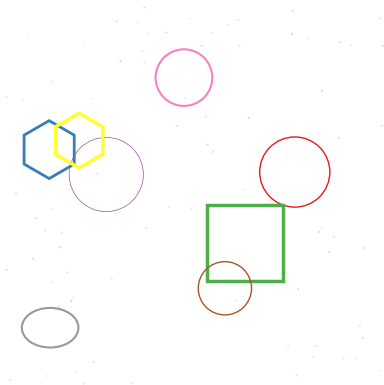[{"shape": "circle", "thickness": 1, "radius": 0.46, "center": [0.766, 0.553]}, {"shape": "hexagon", "thickness": 2, "radius": 0.38, "center": [0.128, 0.611]}, {"shape": "square", "thickness": 2.5, "radius": 0.49, "center": [0.636, 0.368]}, {"shape": "circle", "thickness": 0.5, "radius": 0.48, "center": [0.276, 0.547]}, {"shape": "hexagon", "thickness": 2.5, "radius": 0.36, "center": [0.206, 0.635]}, {"shape": "circle", "thickness": 1, "radius": 0.35, "center": [0.584, 0.251]}, {"shape": "circle", "thickness": 1.5, "radius": 0.37, "center": [0.478, 0.798]}, {"shape": "oval", "thickness": 1.5, "radius": 0.37, "center": [0.13, 0.149]}]